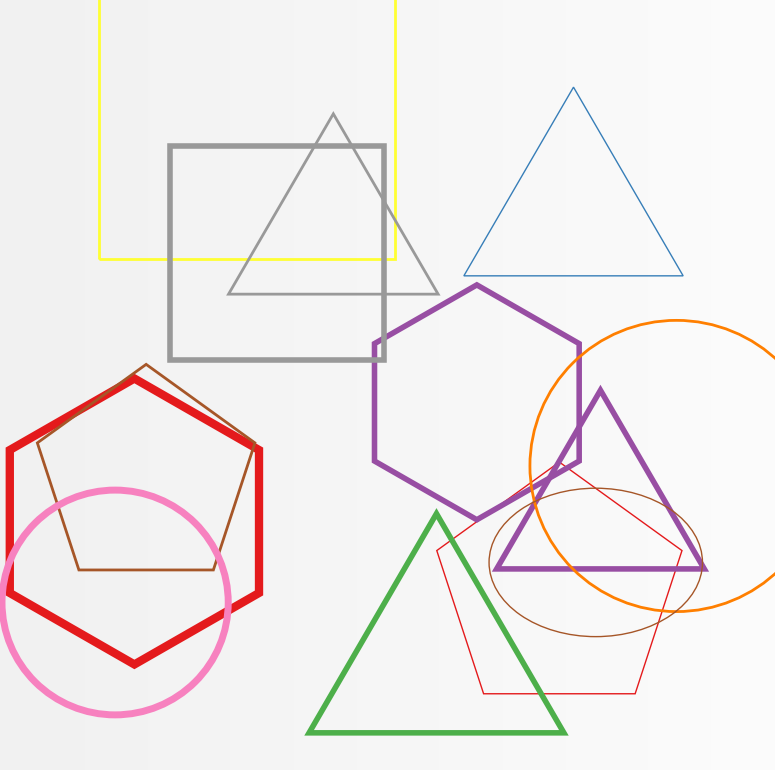[{"shape": "pentagon", "thickness": 0.5, "radius": 0.83, "center": [0.722, 0.234]}, {"shape": "hexagon", "thickness": 3, "radius": 0.93, "center": [0.173, 0.323]}, {"shape": "triangle", "thickness": 0.5, "radius": 0.82, "center": [0.74, 0.723]}, {"shape": "triangle", "thickness": 2, "radius": 0.95, "center": [0.563, 0.143]}, {"shape": "hexagon", "thickness": 2, "radius": 0.76, "center": [0.615, 0.477]}, {"shape": "triangle", "thickness": 2, "radius": 0.77, "center": [0.775, 0.338]}, {"shape": "circle", "thickness": 1, "radius": 0.95, "center": [0.873, 0.395]}, {"shape": "square", "thickness": 1, "radius": 0.95, "center": [0.319, 0.854]}, {"shape": "pentagon", "thickness": 1, "radius": 0.74, "center": [0.189, 0.379]}, {"shape": "oval", "thickness": 0.5, "radius": 0.69, "center": [0.769, 0.27]}, {"shape": "circle", "thickness": 2.5, "radius": 0.73, "center": [0.149, 0.218]}, {"shape": "square", "thickness": 2, "radius": 0.69, "center": [0.357, 0.671]}, {"shape": "triangle", "thickness": 1, "radius": 0.78, "center": [0.43, 0.696]}]